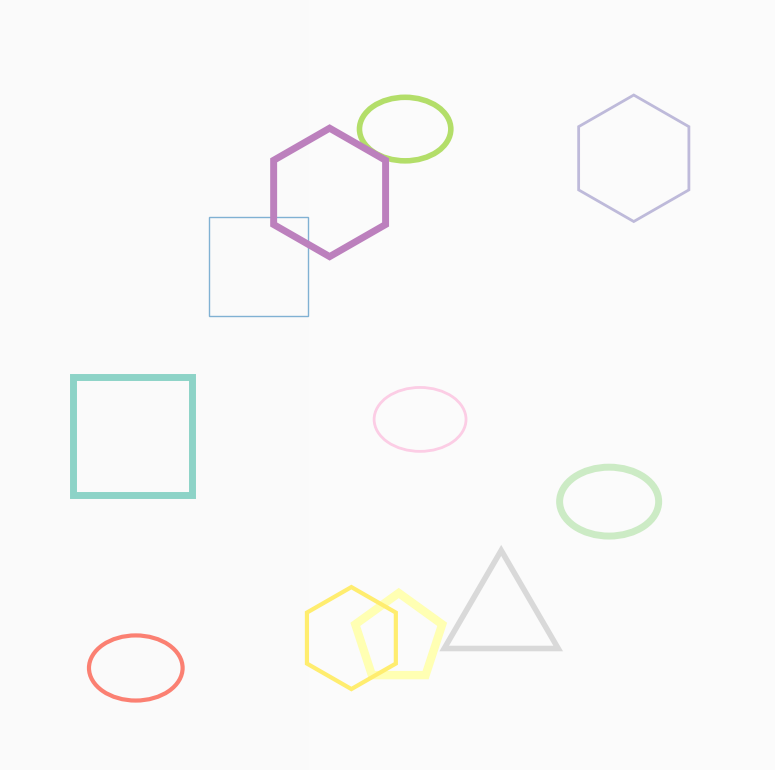[{"shape": "square", "thickness": 2.5, "radius": 0.38, "center": [0.171, 0.434]}, {"shape": "pentagon", "thickness": 3, "radius": 0.29, "center": [0.515, 0.171]}, {"shape": "hexagon", "thickness": 1, "radius": 0.41, "center": [0.818, 0.794]}, {"shape": "oval", "thickness": 1.5, "radius": 0.3, "center": [0.175, 0.132]}, {"shape": "square", "thickness": 0.5, "radius": 0.32, "center": [0.334, 0.653]}, {"shape": "oval", "thickness": 2, "radius": 0.29, "center": [0.523, 0.832]}, {"shape": "oval", "thickness": 1, "radius": 0.3, "center": [0.542, 0.455]}, {"shape": "triangle", "thickness": 2, "radius": 0.42, "center": [0.647, 0.2]}, {"shape": "hexagon", "thickness": 2.5, "radius": 0.42, "center": [0.425, 0.75]}, {"shape": "oval", "thickness": 2.5, "radius": 0.32, "center": [0.786, 0.349]}, {"shape": "hexagon", "thickness": 1.5, "radius": 0.33, "center": [0.453, 0.171]}]